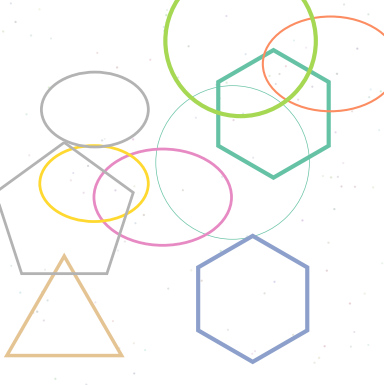[{"shape": "hexagon", "thickness": 3, "radius": 0.83, "center": [0.71, 0.704]}, {"shape": "circle", "thickness": 0.5, "radius": 1.0, "center": [0.604, 0.578]}, {"shape": "oval", "thickness": 1.5, "radius": 0.88, "center": [0.858, 0.834]}, {"shape": "hexagon", "thickness": 3, "radius": 0.82, "center": [0.656, 0.224]}, {"shape": "oval", "thickness": 2, "radius": 0.89, "center": [0.423, 0.488]}, {"shape": "circle", "thickness": 3, "radius": 0.98, "center": [0.625, 0.894]}, {"shape": "oval", "thickness": 2, "radius": 0.7, "center": [0.244, 0.523]}, {"shape": "triangle", "thickness": 2.5, "radius": 0.86, "center": [0.167, 0.163]}, {"shape": "oval", "thickness": 2, "radius": 0.69, "center": [0.246, 0.716]}, {"shape": "pentagon", "thickness": 2, "radius": 0.94, "center": [0.167, 0.442]}]